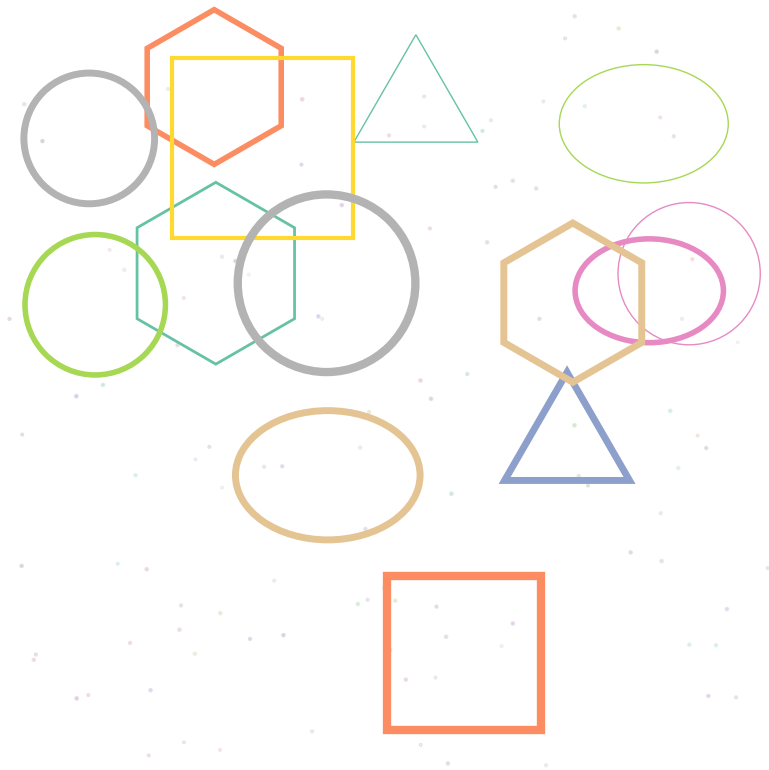[{"shape": "hexagon", "thickness": 1, "radius": 0.59, "center": [0.28, 0.645]}, {"shape": "triangle", "thickness": 0.5, "radius": 0.46, "center": [0.54, 0.862]}, {"shape": "hexagon", "thickness": 2, "radius": 0.5, "center": [0.278, 0.887]}, {"shape": "square", "thickness": 3, "radius": 0.5, "center": [0.602, 0.152]}, {"shape": "triangle", "thickness": 2.5, "radius": 0.47, "center": [0.736, 0.423]}, {"shape": "circle", "thickness": 0.5, "radius": 0.46, "center": [0.895, 0.645]}, {"shape": "oval", "thickness": 2, "radius": 0.48, "center": [0.843, 0.622]}, {"shape": "oval", "thickness": 0.5, "radius": 0.55, "center": [0.836, 0.839]}, {"shape": "circle", "thickness": 2, "radius": 0.46, "center": [0.124, 0.604]}, {"shape": "square", "thickness": 1.5, "radius": 0.59, "center": [0.341, 0.808]}, {"shape": "hexagon", "thickness": 2.5, "radius": 0.52, "center": [0.744, 0.607]}, {"shape": "oval", "thickness": 2.5, "radius": 0.6, "center": [0.426, 0.383]}, {"shape": "circle", "thickness": 2.5, "radius": 0.42, "center": [0.116, 0.82]}, {"shape": "circle", "thickness": 3, "radius": 0.58, "center": [0.424, 0.632]}]